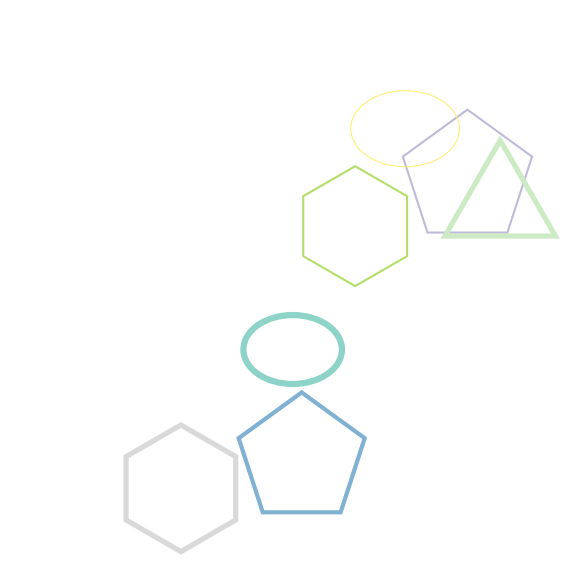[{"shape": "oval", "thickness": 3, "radius": 0.43, "center": [0.507, 0.394]}, {"shape": "pentagon", "thickness": 1, "radius": 0.59, "center": [0.809, 0.692]}, {"shape": "pentagon", "thickness": 2, "radius": 0.57, "center": [0.522, 0.205]}, {"shape": "hexagon", "thickness": 1, "radius": 0.52, "center": [0.615, 0.608]}, {"shape": "hexagon", "thickness": 2.5, "radius": 0.55, "center": [0.313, 0.154]}, {"shape": "triangle", "thickness": 2.5, "radius": 0.55, "center": [0.866, 0.646]}, {"shape": "oval", "thickness": 0.5, "radius": 0.47, "center": [0.702, 0.776]}]